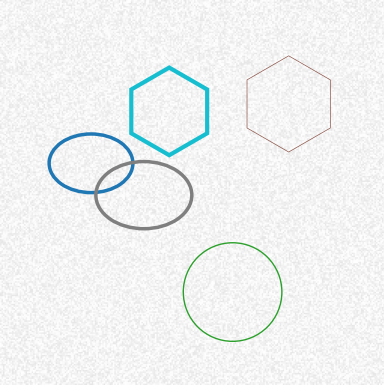[{"shape": "oval", "thickness": 2.5, "radius": 0.54, "center": [0.236, 0.576]}, {"shape": "circle", "thickness": 1, "radius": 0.64, "center": [0.604, 0.241]}, {"shape": "hexagon", "thickness": 0.5, "radius": 0.62, "center": [0.75, 0.73]}, {"shape": "oval", "thickness": 2.5, "radius": 0.62, "center": [0.374, 0.493]}, {"shape": "hexagon", "thickness": 3, "radius": 0.57, "center": [0.44, 0.711]}]